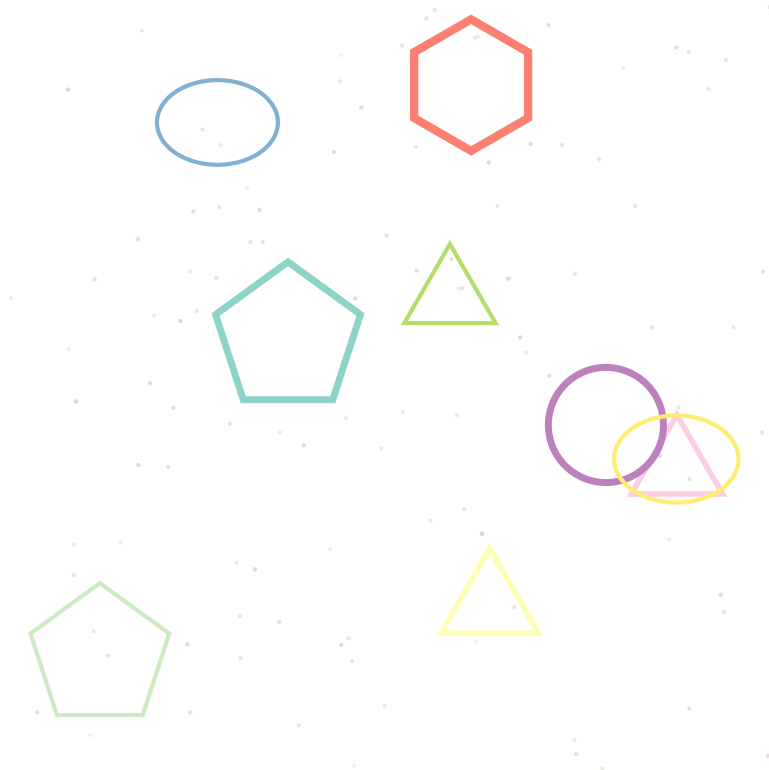[{"shape": "pentagon", "thickness": 2.5, "radius": 0.49, "center": [0.374, 0.561]}, {"shape": "triangle", "thickness": 2, "radius": 0.37, "center": [0.636, 0.214]}, {"shape": "hexagon", "thickness": 3, "radius": 0.43, "center": [0.612, 0.889]}, {"shape": "oval", "thickness": 1.5, "radius": 0.39, "center": [0.282, 0.841]}, {"shape": "triangle", "thickness": 1.5, "radius": 0.34, "center": [0.584, 0.615]}, {"shape": "triangle", "thickness": 2, "radius": 0.34, "center": [0.879, 0.393]}, {"shape": "circle", "thickness": 2.5, "radius": 0.37, "center": [0.787, 0.448]}, {"shape": "pentagon", "thickness": 1.5, "radius": 0.47, "center": [0.13, 0.148]}, {"shape": "oval", "thickness": 1.5, "radius": 0.4, "center": [0.878, 0.404]}]